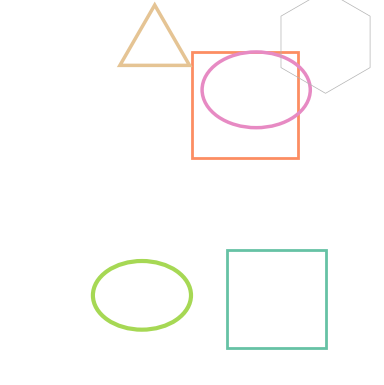[{"shape": "square", "thickness": 2, "radius": 0.64, "center": [0.718, 0.224]}, {"shape": "square", "thickness": 2, "radius": 0.69, "center": [0.636, 0.727]}, {"shape": "oval", "thickness": 2.5, "radius": 0.7, "center": [0.665, 0.767]}, {"shape": "oval", "thickness": 3, "radius": 0.64, "center": [0.369, 0.233]}, {"shape": "triangle", "thickness": 2.5, "radius": 0.52, "center": [0.402, 0.882]}, {"shape": "hexagon", "thickness": 0.5, "radius": 0.67, "center": [0.846, 0.891]}]